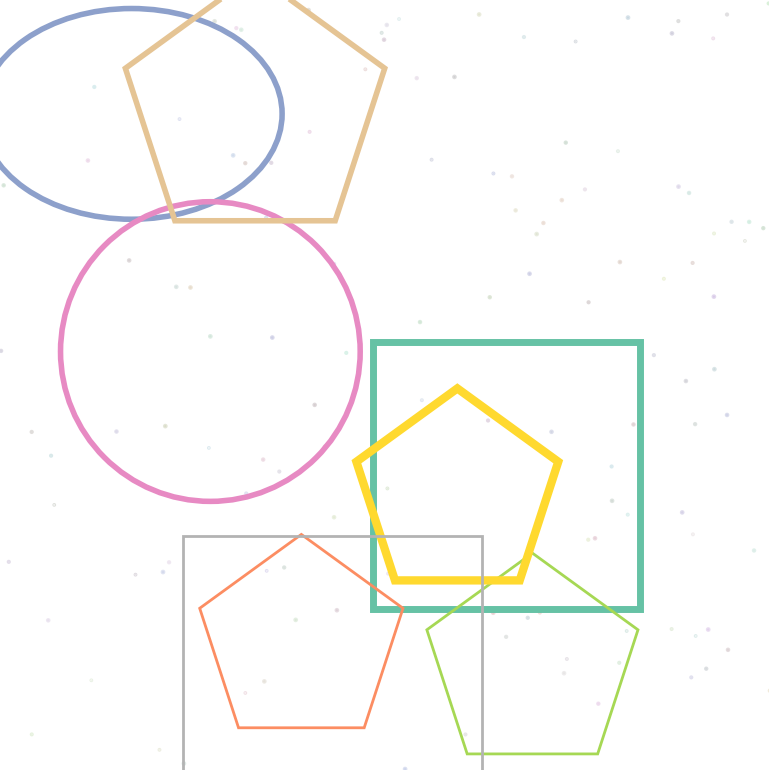[{"shape": "square", "thickness": 2.5, "radius": 0.87, "center": [0.658, 0.383]}, {"shape": "pentagon", "thickness": 1, "radius": 0.69, "center": [0.391, 0.167]}, {"shape": "oval", "thickness": 2, "radius": 0.98, "center": [0.171, 0.852]}, {"shape": "circle", "thickness": 2, "radius": 0.97, "center": [0.273, 0.543]}, {"shape": "pentagon", "thickness": 1, "radius": 0.72, "center": [0.691, 0.138]}, {"shape": "pentagon", "thickness": 3, "radius": 0.69, "center": [0.594, 0.358]}, {"shape": "pentagon", "thickness": 2, "radius": 0.89, "center": [0.331, 0.857]}, {"shape": "square", "thickness": 1, "radius": 0.97, "center": [0.432, 0.11]}]